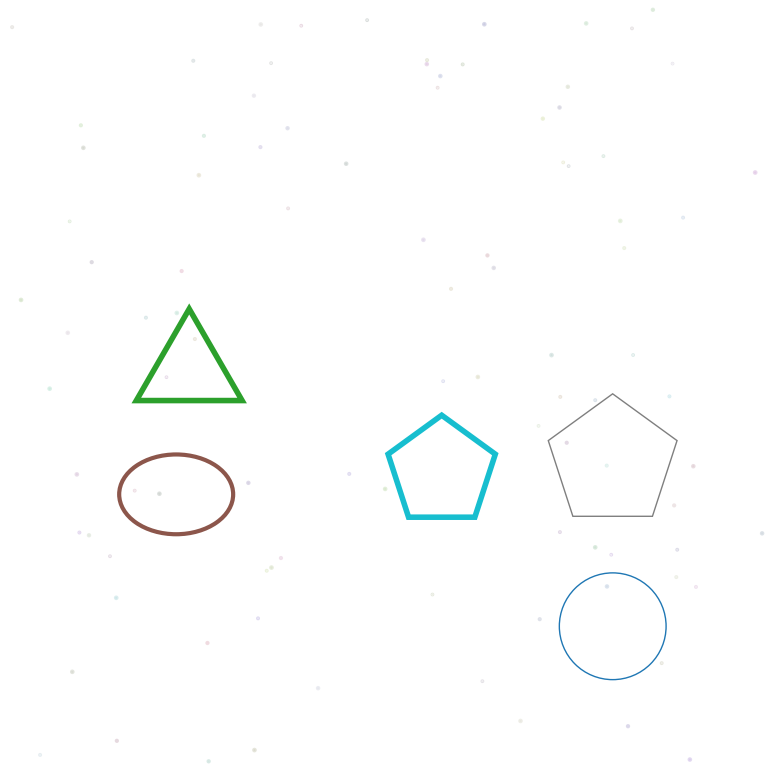[{"shape": "circle", "thickness": 0.5, "radius": 0.35, "center": [0.796, 0.187]}, {"shape": "triangle", "thickness": 2, "radius": 0.4, "center": [0.246, 0.519]}, {"shape": "oval", "thickness": 1.5, "radius": 0.37, "center": [0.229, 0.358]}, {"shape": "pentagon", "thickness": 0.5, "radius": 0.44, "center": [0.796, 0.401]}, {"shape": "pentagon", "thickness": 2, "radius": 0.37, "center": [0.574, 0.388]}]